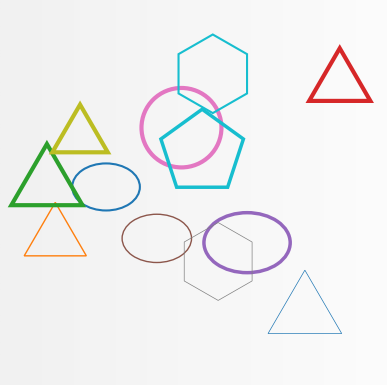[{"shape": "triangle", "thickness": 0.5, "radius": 0.55, "center": [0.787, 0.189]}, {"shape": "oval", "thickness": 1.5, "radius": 0.44, "center": [0.274, 0.514]}, {"shape": "triangle", "thickness": 1, "radius": 0.46, "center": [0.143, 0.382]}, {"shape": "triangle", "thickness": 3, "radius": 0.53, "center": [0.121, 0.52]}, {"shape": "triangle", "thickness": 3, "radius": 0.46, "center": [0.877, 0.783]}, {"shape": "oval", "thickness": 2.5, "radius": 0.56, "center": [0.638, 0.37]}, {"shape": "oval", "thickness": 1, "radius": 0.45, "center": [0.405, 0.381]}, {"shape": "circle", "thickness": 3, "radius": 0.52, "center": [0.468, 0.668]}, {"shape": "hexagon", "thickness": 0.5, "radius": 0.51, "center": [0.563, 0.321]}, {"shape": "triangle", "thickness": 3, "radius": 0.41, "center": [0.207, 0.646]}, {"shape": "hexagon", "thickness": 1.5, "radius": 0.51, "center": [0.549, 0.808]}, {"shape": "pentagon", "thickness": 2.5, "radius": 0.56, "center": [0.522, 0.604]}]